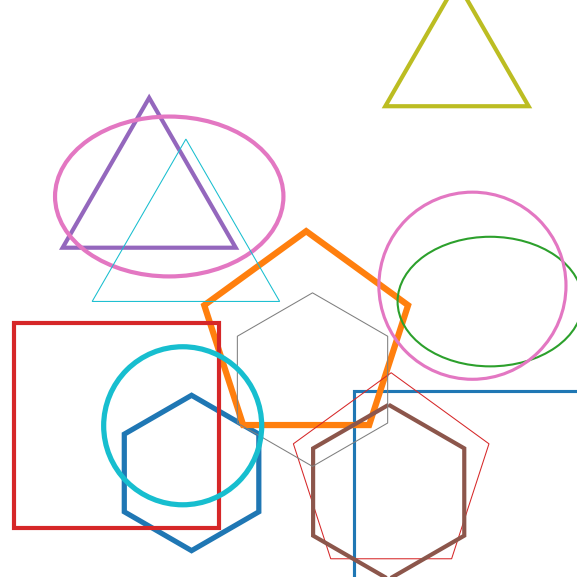[{"shape": "hexagon", "thickness": 2.5, "radius": 0.67, "center": [0.332, 0.18]}, {"shape": "square", "thickness": 1.5, "radius": 0.97, "center": [0.807, 0.128]}, {"shape": "pentagon", "thickness": 3, "radius": 0.93, "center": [0.53, 0.413]}, {"shape": "oval", "thickness": 1, "radius": 0.8, "center": [0.849, 0.477]}, {"shape": "square", "thickness": 2, "radius": 0.89, "center": [0.201, 0.263]}, {"shape": "pentagon", "thickness": 0.5, "radius": 0.89, "center": [0.677, 0.176]}, {"shape": "triangle", "thickness": 2, "radius": 0.87, "center": [0.258, 0.657]}, {"shape": "hexagon", "thickness": 2, "radius": 0.76, "center": [0.673, 0.147]}, {"shape": "circle", "thickness": 1.5, "radius": 0.81, "center": [0.818, 0.504]}, {"shape": "oval", "thickness": 2, "radius": 0.99, "center": [0.293, 0.659]}, {"shape": "hexagon", "thickness": 0.5, "radius": 0.75, "center": [0.541, 0.342]}, {"shape": "triangle", "thickness": 2, "radius": 0.72, "center": [0.791, 0.887]}, {"shape": "circle", "thickness": 2.5, "radius": 0.68, "center": [0.316, 0.262]}, {"shape": "triangle", "thickness": 0.5, "radius": 0.94, "center": [0.322, 0.571]}]